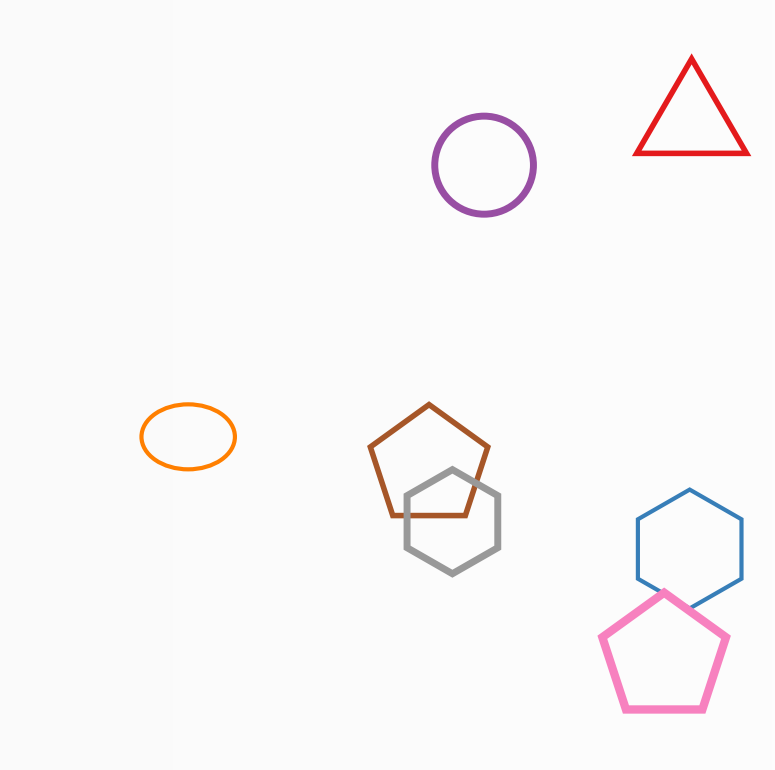[{"shape": "triangle", "thickness": 2, "radius": 0.41, "center": [0.892, 0.842]}, {"shape": "hexagon", "thickness": 1.5, "radius": 0.39, "center": [0.89, 0.287]}, {"shape": "circle", "thickness": 2.5, "radius": 0.32, "center": [0.625, 0.786]}, {"shape": "oval", "thickness": 1.5, "radius": 0.3, "center": [0.243, 0.433]}, {"shape": "pentagon", "thickness": 2, "radius": 0.4, "center": [0.554, 0.395]}, {"shape": "pentagon", "thickness": 3, "radius": 0.42, "center": [0.857, 0.146]}, {"shape": "hexagon", "thickness": 2.5, "radius": 0.34, "center": [0.584, 0.322]}]